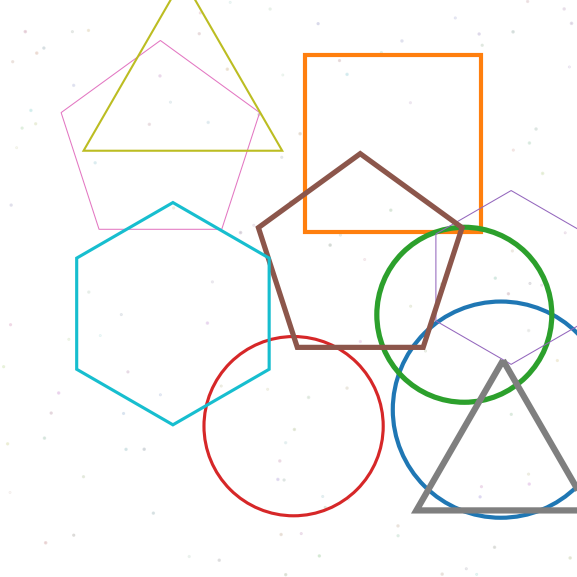[{"shape": "circle", "thickness": 2, "radius": 0.94, "center": [0.867, 0.29]}, {"shape": "square", "thickness": 2, "radius": 0.76, "center": [0.68, 0.75]}, {"shape": "circle", "thickness": 2.5, "radius": 0.76, "center": [0.804, 0.454]}, {"shape": "circle", "thickness": 1.5, "radius": 0.78, "center": [0.508, 0.261]}, {"shape": "hexagon", "thickness": 0.5, "radius": 0.75, "center": [0.885, 0.519]}, {"shape": "pentagon", "thickness": 2.5, "radius": 0.93, "center": [0.624, 0.548]}, {"shape": "pentagon", "thickness": 0.5, "radius": 0.9, "center": [0.278, 0.748]}, {"shape": "triangle", "thickness": 3, "radius": 0.87, "center": [0.871, 0.202]}, {"shape": "triangle", "thickness": 1, "radius": 0.99, "center": [0.317, 0.837]}, {"shape": "hexagon", "thickness": 1.5, "radius": 0.96, "center": [0.299, 0.456]}]